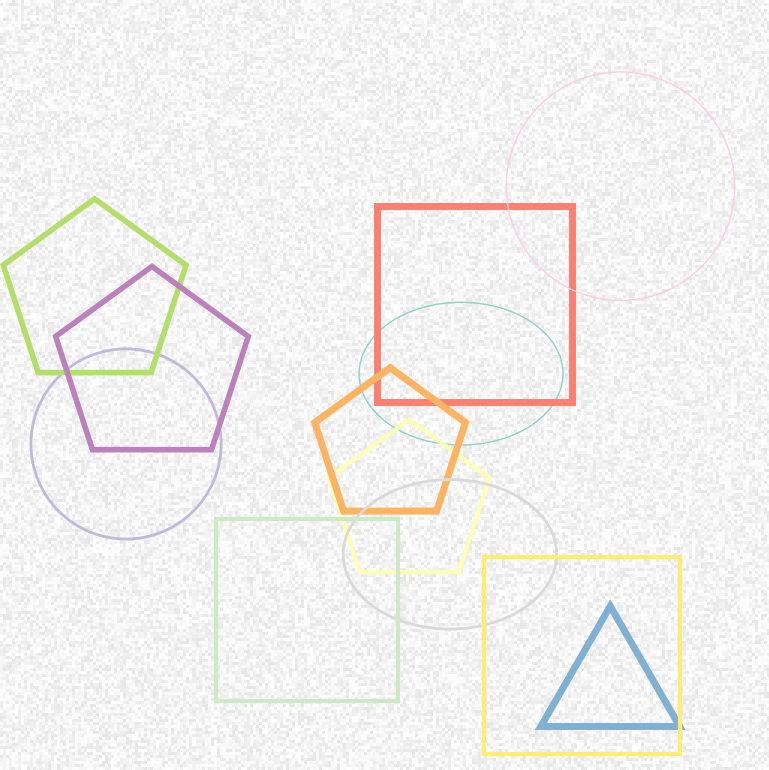[{"shape": "oval", "thickness": 0.5, "radius": 0.66, "center": [0.599, 0.515]}, {"shape": "pentagon", "thickness": 1.5, "radius": 0.55, "center": [0.531, 0.346]}, {"shape": "circle", "thickness": 1, "radius": 0.62, "center": [0.164, 0.423]}, {"shape": "square", "thickness": 2.5, "radius": 0.64, "center": [0.616, 0.605]}, {"shape": "triangle", "thickness": 2.5, "radius": 0.52, "center": [0.793, 0.109]}, {"shape": "pentagon", "thickness": 2.5, "radius": 0.51, "center": [0.507, 0.42]}, {"shape": "pentagon", "thickness": 2, "radius": 0.62, "center": [0.123, 0.617]}, {"shape": "circle", "thickness": 0.5, "radius": 0.74, "center": [0.806, 0.758]}, {"shape": "oval", "thickness": 1, "radius": 0.69, "center": [0.584, 0.28]}, {"shape": "pentagon", "thickness": 2, "radius": 0.66, "center": [0.197, 0.522]}, {"shape": "square", "thickness": 1.5, "radius": 0.59, "center": [0.398, 0.208]}, {"shape": "square", "thickness": 1.5, "radius": 0.64, "center": [0.756, 0.148]}]